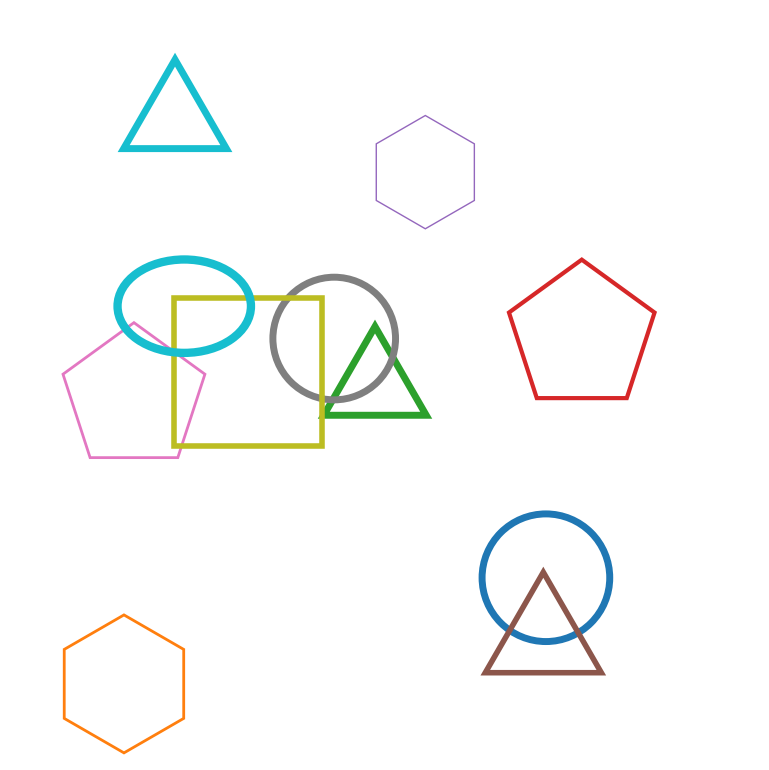[{"shape": "circle", "thickness": 2.5, "radius": 0.41, "center": [0.709, 0.25]}, {"shape": "hexagon", "thickness": 1, "radius": 0.45, "center": [0.161, 0.112]}, {"shape": "triangle", "thickness": 2.5, "radius": 0.38, "center": [0.487, 0.499]}, {"shape": "pentagon", "thickness": 1.5, "radius": 0.5, "center": [0.756, 0.563]}, {"shape": "hexagon", "thickness": 0.5, "radius": 0.37, "center": [0.552, 0.776]}, {"shape": "triangle", "thickness": 2, "radius": 0.43, "center": [0.706, 0.17]}, {"shape": "pentagon", "thickness": 1, "radius": 0.48, "center": [0.174, 0.484]}, {"shape": "circle", "thickness": 2.5, "radius": 0.4, "center": [0.434, 0.56]}, {"shape": "square", "thickness": 2, "radius": 0.48, "center": [0.322, 0.517]}, {"shape": "oval", "thickness": 3, "radius": 0.43, "center": [0.239, 0.602]}, {"shape": "triangle", "thickness": 2.5, "radius": 0.39, "center": [0.227, 0.846]}]